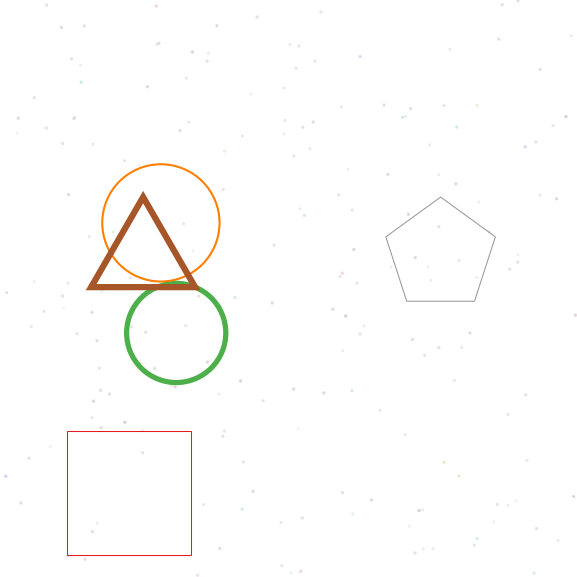[{"shape": "square", "thickness": 0.5, "radius": 0.54, "center": [0.224, 0.145]}, {"shape": "circle", "thickness": 2.5, "radius": 0.43, "center": [0.305, 0.423]}, {"shape": "circle", "thickness": 1, "radius": 0.51, "center": [0.279, 0.613]}, {"shape": "triangle", "thickness": 3, "radius": 0.52, "center": [0.248, 0.554]}, {"shape": "pentagon", "thickness": 0.5, "radius": 0.5, "center": [0.763, 0.558]}]